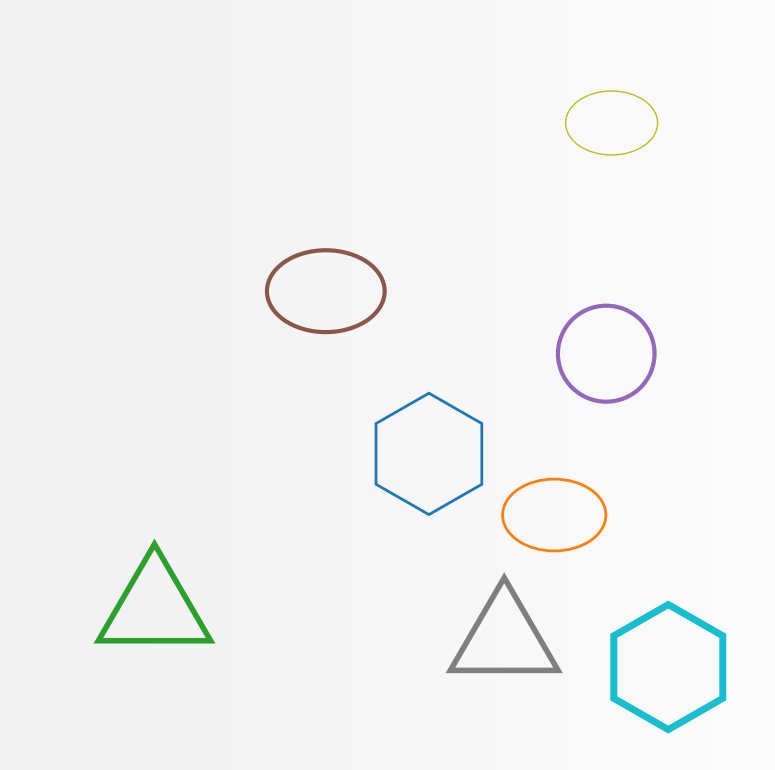[{"shape": "hexagon", "thickness": 1, "radius": 0.39, "center": [0.553, 0.411]}, {"shape": "oval", "thickness": 1, "radius": 0.33, "center": [0.715, 0.331]}, {"shape": "triangle", "thickness": 2, "radius": 0.42, "center": [0.199, 0.21]}, {"shape": "circle", "thickness": 1.5, "radius": 0.31, "center": [0.782, 0.541]}, {"shape": "oval", "thickness": 1.5, "radius": 0.38, "center": [0.42, 0.622]}, {"shape": "triangle", "thickness": 2, "radius": 0.4, "center": [0.651, 0.169]}, {"shape": "oval", "thickness": 0.5, "radius": 0.3, "center": [0.789, 0.84]}, {"shape": "hexagon", "thickness": 2.5, "radius": 0.41, "center": [0.862, 0.134]}]